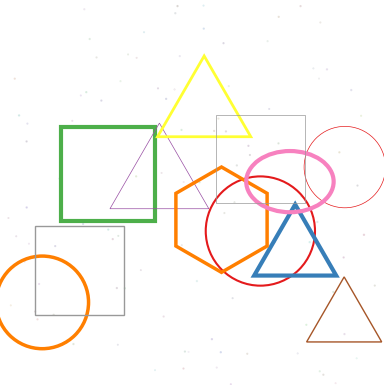[{"shape": "circle", "thickness": 1.5, "radius": 0.71, "center": [0.676, 0.4]}, {"shape": "circle", "thickness": 0.5, "radius": 0.53, "center": [0.896, 0.566]}, {"shape": "triangle", "thickness": 3, "radius": 0.62, "center": [0.767, 0.346]}, {"shape": "square", "thickness": 3, "radius": 0.61, "center": [0.281, 0.549]}, {"shape": "triangle", "thickness": 0.5, "radius": 0.74, "center": [0.414, 0.532]}, {"shape": "circle", "thickness": 2.5, "radius": 0.6, "center": [0.11, 0.215]}, {"shape": "hexagon", "thickness": 2.5, "radius": 0.68, "center": [0.575, 0.429]}, {"shape": "triangle", "thickness": 2, "radius": 0.7, "center": [0.53, 0.715]}, {"shape": "triangle", "thickness": 1, "radius": 0.56, "center": [0.894, 0.168]}, {"shape": "oval", "thickness": 3, "radius": 0.57, "center": [0.753, 0.528]}, {"shape": "square", "thickness": 0.5, "radius": 0.57, "center": [0.676, 0.587]}, {"shape": "square", "thickness": 1, "radius": 0.58, "center": [0.206, 0.297]}]